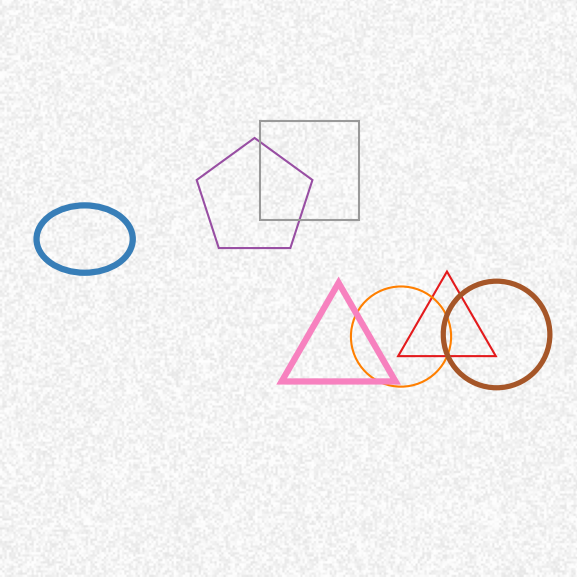[{"shape": "triangle", "thickness": 1, "radius": 0.49, "center": [0.774, 0.431]}, {"shape": "oval", "thickness": 3, "radius": 0.42, "center": [0.147, 0.585]}, {"shape": "pentagon", "thickness": 1, "radius": 0.53, "center": [0.441, 0.655]}, {"shape": "circle", "thickness": 1, "radius": 0.43, "center": [0.694, 0.416]}, {"shape": "circle", "thickness": 2.5, "radius": 0.46, "center": [0.86, 0.42]}, {"shape": "triangle", "thickness": 3, "radius": 0.57, "center": [0.586, 0.396]}, {"shape": "square", "thickness": 1, "radius": 0.43, "center": [0.536, 0.704]}]